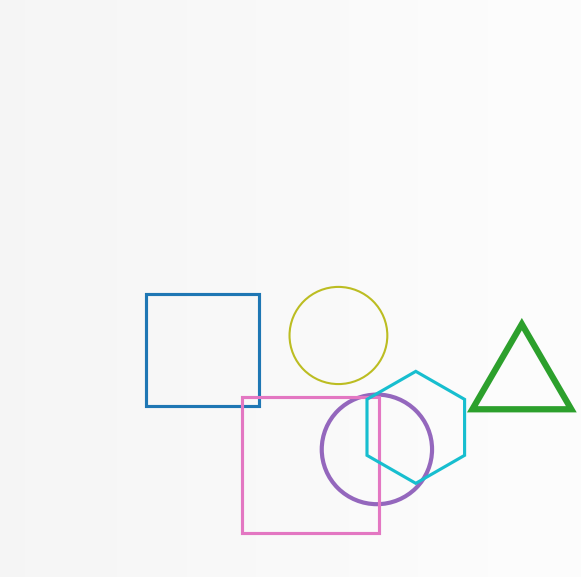[{"shape": "square", "thickness": 1.5, "radius": 0.49, "center": [0.348, 0.393]}, {"shape": "triangle", "thickness": 3, "radius": 0.49, "center": [0.898, 0.34]}, {"shape": "circle", "thickness": 2, "radius": 0.47, "center": [0.648, 0.221]}, {"shape": "square", "thickness": 1.5, "radius": 0.59, "center": [0.534, 0.194]}, {"shape": "circle", "thickness": 1, "radius": 0.42, "center": [0.582, 0.418]}, {"shape": "hexagon", "thickness": 1.5, "radius": 0.48, "center": [0.715, 0.259]}]